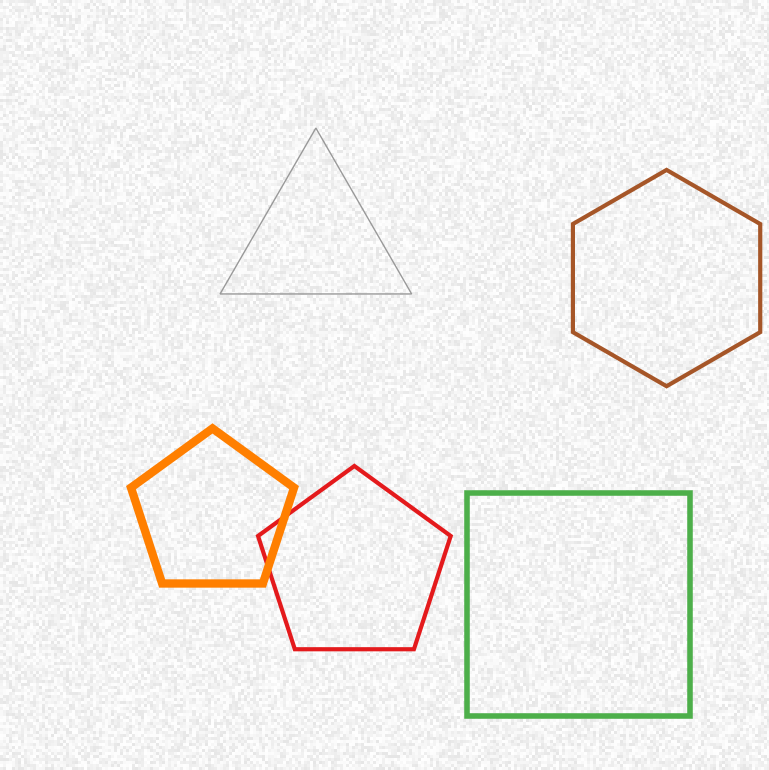[{"shape": "pentagon", "thickness": 1.5, "radius": 0.66, "center": [0.46, 0.263]}, {"shape": "square", "thickness": 2, "radius": 0.73, "center": [0.751, 0.215]}, {"shape": "pentagon", "thickness": 3, "radius": 0.56, "center": [0.276, 0.332]}, {"shape": "hexagon", "thickness": 1.5, "radius": 0.7, "center": [0.866, 0.639]}, {"shape": "triangle", "thickness": 0.5, "radius": 0.72, "center": [0.41, 0.69]}]